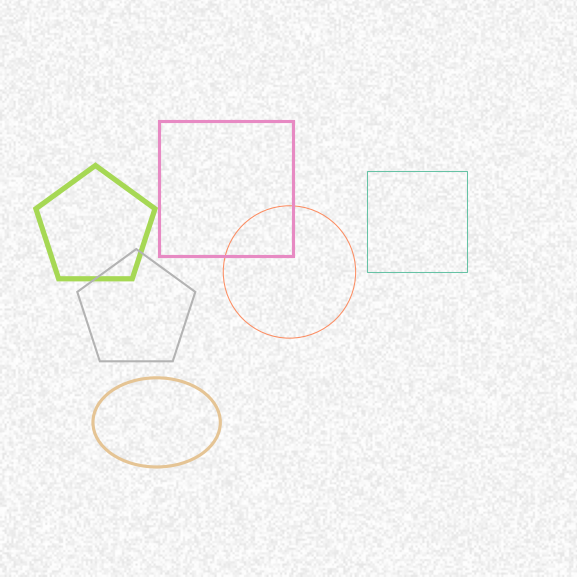[{"shape": "square", "thickness": 0.5, "radius": 0.44, "center": [0.722, 0.616]}, {"shape": "circle", "thickness": 0.5, "radius": 0.57, "center": [0.501, 0.528]}, {"shape": "square", "thickness": 1.5, "radius": 0.58, "center": [0.391, 0.673]}, {"shape": "pentagon", "thickness": 2.5, "radius": 0.54, "center": [0.165, 0.604]}, {"shape": "oval", "thickness": 1.5, "radius": 0.55, "center": [0.271, 0.268]}, {"shape": "pentagon", "thickness": 1, "radius": 0.54, "center": [0.236, 0.46]}]